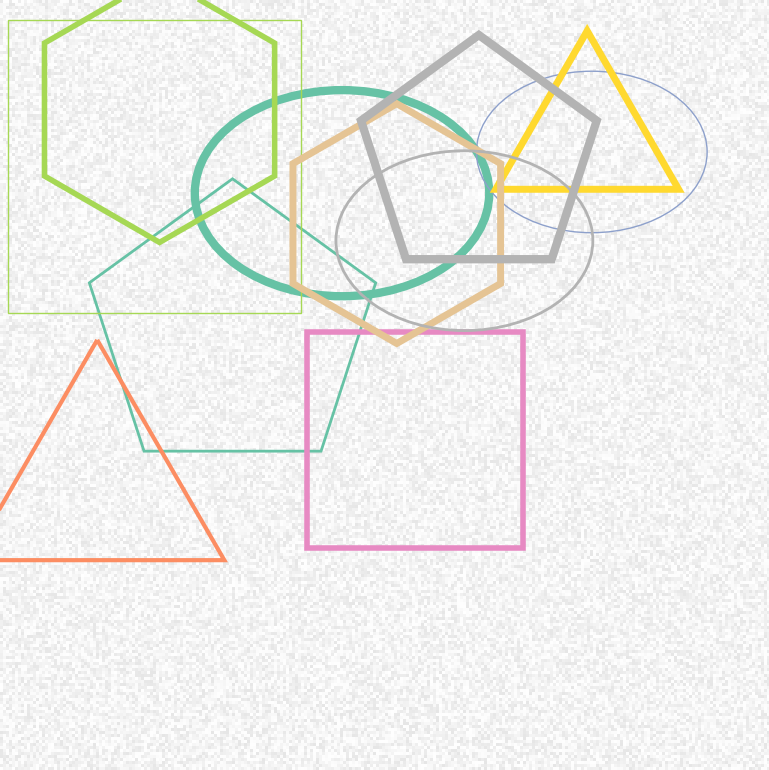[{"shape": "oval", "thickness": 3, "radius": 0.96, "center": [0.444, 0.749]}, {"shape": "pentagon", "thickness": 1, "radius": 0.98, "center": [0.302, 0.572]}, {"shape": "triangle", "thickness": 1.5, "radius": 0.95, "center": [0.126, 0.368]}, {"shape": "oval", "thickness": 0.5, "radius": 0.75, "center": [0.769, 0.803]}, {"shape": "square", "thickness": 2, "radius": 0.7, "center": [0.539, 0.428]}, {"shape": "hexagon", "thickness": 2, "radius": 0.86, "center": [0.207, 0.858]}, {"shape": "square", "thickness": 0.5, "radius": 0.95, "center": [0.201, 0.784]}, {"shape": "triangle", "thickness": 2.5, "radius": 0.69, "center": [0.763, 0.823]}, {"shape": "hexagon", "thickness": 2.5, "radius": 0.78, "center": [0.515, 0.71]}, {"shape": "oval", "thickness": 1, "radius": 0.83, "center": [0.603, 0.687]}, {"shape": "pentagon", "thickness": 3, "radius": 0.8, "center": [0.622, 0.794]}]